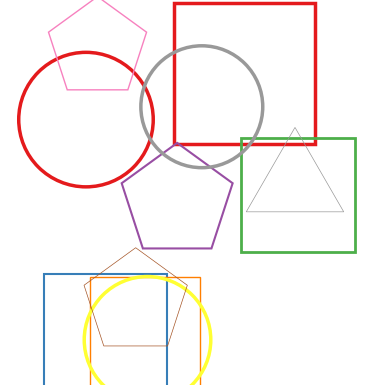[{"shape": "square", "thickness": 2.5, "radius": 0.92, "center": [0.634, 0.809]}, {"shape": "circle", "thickness": 2.5, "radius": 0.87, "center": [0.223, 0.689]}, {"shape": "square", "thickness": 1.5, "radius": 0.8, "center": [0.274, 0.127]}, {"shape": "square", "thickness": 2, "radius": 0.74, "center": [0.774, 0.494]}, {"shape": "pentagon", "thickness": 1.5, "radius": 0.76, "center": [0.46, 0.477]}, {"shape": "square", "thickness": 1, "radius": 0.71, "center": [0.377, 0.138]}, {"shape": "circle", "thickness": 2.5, "radius": 0.82, "center": [0.383, 0.117]}, {"shape": "pentagon", "thickness": 0.5, "radius": 0.71, "center": [0.352, 0.216]}, {"shape": "pentagon", "thickness": 1, "radius": 0.67, "center": [0.253, 0.875]}, {"shape": "circle", "thickness": 2.5, "radius": 0.79, "center": [0.524, 0.723]}, {"shape": "triangle", "thickness": 0.5, "radius": 0.73, "center": [0.766, 0.523]}]